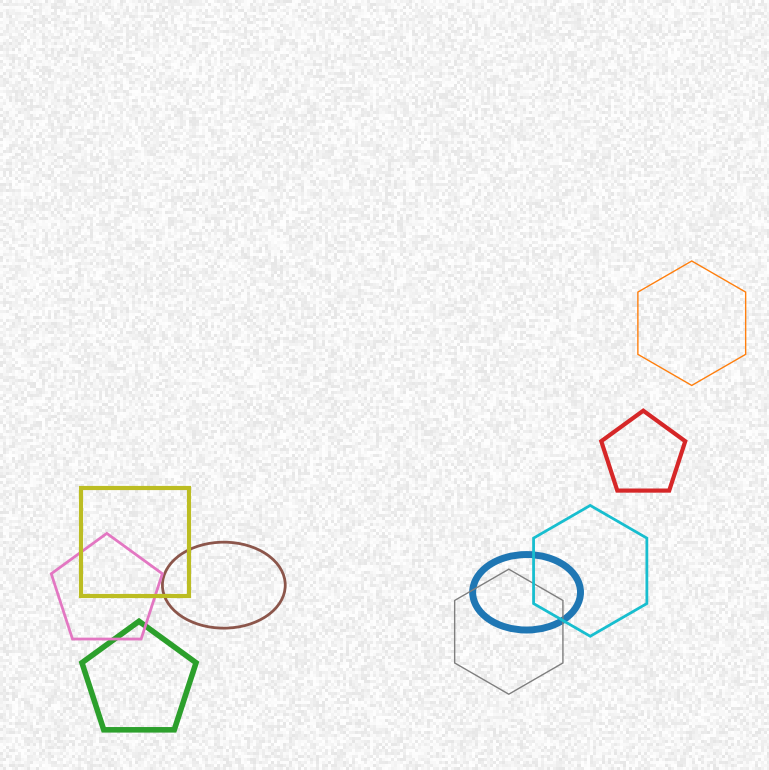[{"shape": "oval", "thickness": 2.5, "radius": 0.35, "center": [0.684, 0.231]}, {"shape": "hexagon", "thickness": 0.5, "radius": 0.4, "center": [0.898, 0.58]}, {"shape": "pentagon", "thickness": 2, "radius": 0.39, "center": [0.181, 0.115]}, {"shape": "pentagon", "thickness": 1.5, "radius": 0.29, "center": [0.835, 0.409]}, {"shape": "oval", "thickness": 1, "radius": 0.4, "center": [0.291, 0.24]}, {"shape": "pentagon", "thickness": 1, "radius": 0.38, "center": [0.139, 0.231]}, {"shape": "hexagon", "thickness": 0.5, "radius": 0.41, "center": [0.661, 0.18]}, {"shape": "square", "thickness": 1.5, "radius": 0.35, "center": [0.175, 0.296]}, {"shape": "hexagon", "thickness": 1, "radius": 0.42, "center": [0.767, 0.259]}]